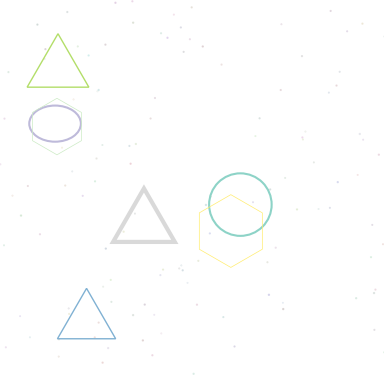[{"shape": "circle", "thickness": 1.5, "radius": 0.41, "center": [0.624, 0.469]}, {"shape": "oval", "thickness": 1.5, "radius": 0.34, "center": [0.143, 0.679]}, {"shape": "triangle", "thickness": 1, "radius": 0.44, "center": [0.225, 0.164]}, {"shape": "triangle", "thickness": 1, "radius": 0.46, "center": [0.151, 0.82]}, {"shape": "triangle", "thickness": 3, "radius": 0.46, "center": [0.374, 0.418]}, {"shape": "hexagon", "thickness": 0.5, "radius": 0.37, "center": [0.148, 0.671]}, {"shape": "hexagon", "thickness": 0.5, "radius": 0.47, "center": [0.6, 0.4]}]